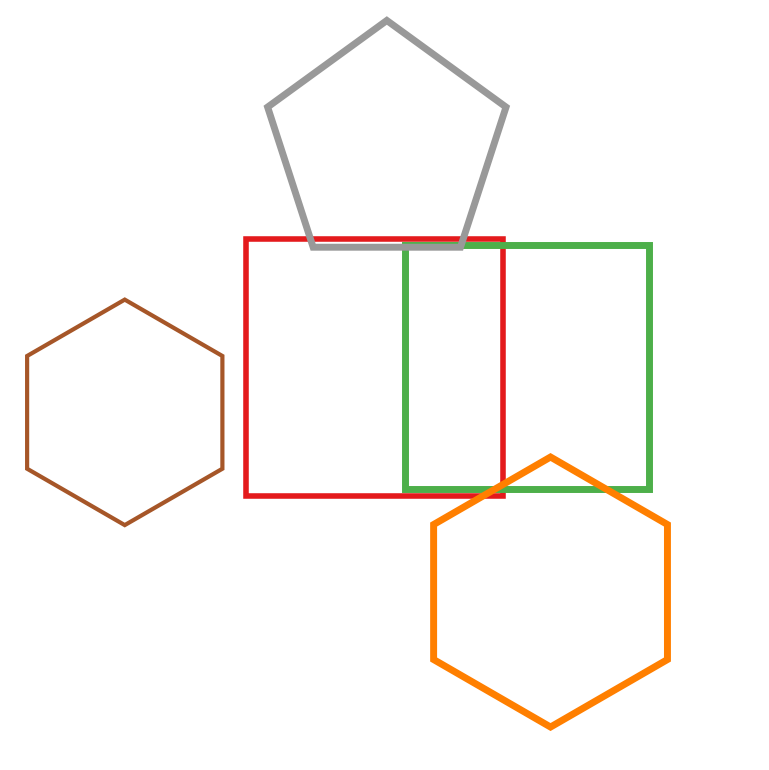[{"shape": "square", "thickness": 2, "radius": 0.83, "center": [0.486, 0.522]}, {"shape": "square", "thickness": 2.5, "radius": 0.79, "center": [0.684, 0.523]}, {"shape": "hexagon", "thickness": 2.5, "radius": 0.88, "center": [0.715, 0.231]}, {"shape": "hexagon", "thickness": 1.5, "radius": 0.73, "center": [0.162, 0.464]}, {"shape": "pentagon", "thickness": 2.5, "radius": 0.81, "center": [0.502, 0.811]}]